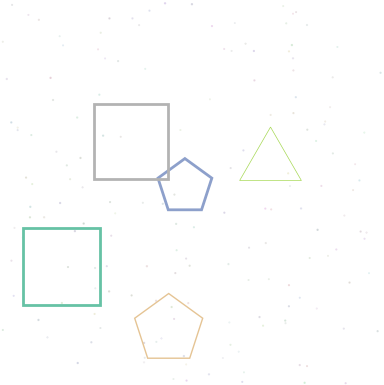[{"shape": "square", "thickness": 2, "radius": 0.5, "center": [0.16, 0.308]}, {"shape": "pentagon", "thickness": 2, "radius": 0.37, "center": [0.48, 0.515]}, {"shape": "triangle", "thickness": 0.5, "radius": 0.46, "center": [0.703, 0.577]}, {"shape": "pentagon", "thickness": 1, "radius": 0.46, "center": [0.438, 0.145]}, {"shape": "square", "thickness": 2, "radius": 0.48, "center": [0.34, 0.633]}]